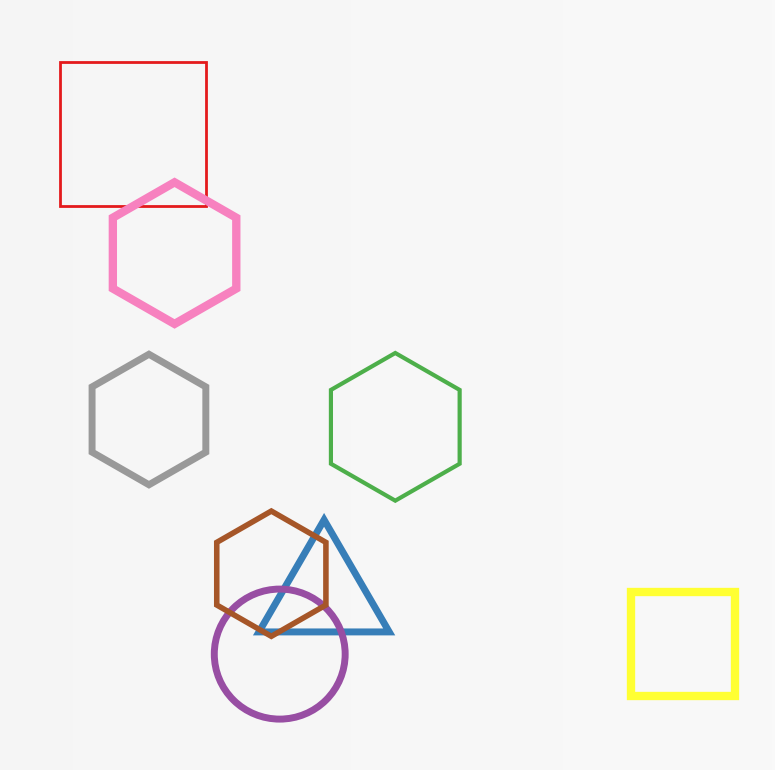[{"shape": "square", "thickness": 1, "radius": 0.47, "center": [0.171, 0.826]}, {"shape": "triangle", "thickness": 2.5, "radius": 0.49, "center": [0.418, 0.228]}, {"shape": "hexagon", "thickness": 1.5, "radius": 0.48, "center": [0.51, 0.446]}, {"shape": "circle", "thickness": 2.5, "radius": 0.42, "center": [0.361, 0.151]}, {"shape": "square", "thickness": 3, "radius": 0.34, "center": [0.881, 0.163]}, {"shape": "hexagon", "thickness": 2, "radius": 0.41, "center": [0.35, 0.255]}, {"shape": "hexagon", "thickness": 3, "radius": 0.46, "center": [0.225, 0.671]}, {"shape": "hexagon", "thickness": 2.5, "radius": 0.42, "center": [0.192, 0.455]}]